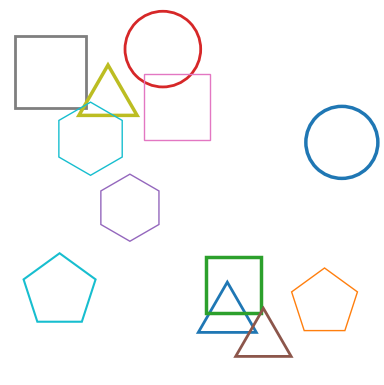[{"shape": "triangle", "thickness": 2, "radius": 0.44, "center": [0.59, 0.18]}, {"shape": "circle", "thickness": 2.5, "radius": 0.47, "center": [0.888, 0.63]}, {"shape": "pentagon", "thickness": 1, "radius": 0.45, "center": [0.843, 0.214]}, {"shape": "square", "thickness": 2.5, "radius": 0.36, "center": [0.607, 0.259]}, {"shape": "circle", "thickness": 2, "radius": 0.49, "center": [0.423, 0.872]}, {"shape": "hexagon", "thickness": 1, "radius": 0.44, "center": [0.337, 0.46]}, {"shape": "triangle", "thickness": 2, "radius": 0.42, "center": [0.684, 0.116]}, {"shape": "square", "thickness": 1, "radius": 0.42, "center": [0.459, 0.722]}, {"shape": "square", "thickness": 2, "radius": 0.46, "center": [0.131, 0.813]}, {"shape": "triangle", "thickness": 2.5, "radius": 0.44, "center": [0.281, 0.744]}, {"shape": "pentagon", "thickness": 1.5, "radius": 0.49, "center": [0.155, 0.244]}, {"shape": "hexagon", "thickness": 1, "radius": 0.47, "center": [0.235, 0.64]}]